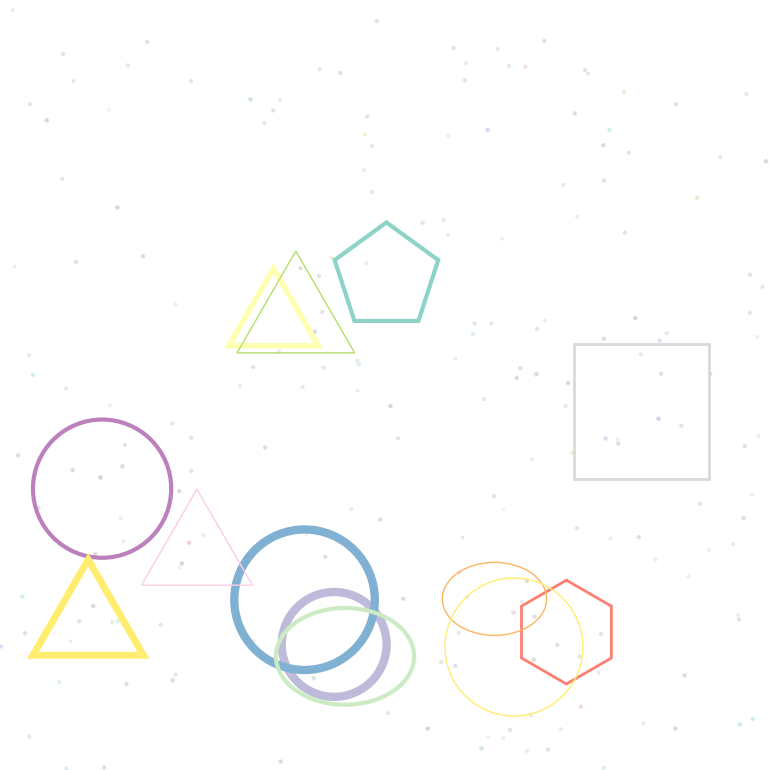[{"shape": "pentagon", "thickness": 1.5, "radius": 0.35, "center": [0.502, 0.64]}, {"shape": "triangle", "thickness": 2, "radius": 0.34, "center": [0.355, 0.584]}, {"shape": "circle", "thickness": 3, "radius": 0.34, "center": [0.434, 0.163]}, {"shape": "hexagon", "thickness": 1, "radius": 0.34, "center": [0.736, 0.179]}, {"shape": "circle", "thickness": 3, "radius": 0.46, "center": [0.396, 0.221]}, {"shape": "oval", "thickness": 0.5, "radius": 0.34, "center": [0.642, 0.222]}, {"shape": "triangle", "thickness": 0.5, "radius": 0.44, "center": [0.384, 0.586]}, {"shape": "triangle", "thickness": 0.5, "radius": 0.42, "center": [0.256, 0.282]}, {"shape": "square", "thickness": 1, "radius": 0.44, "center": [0.833, 0.466]}, {"shape": "circle", "thickness": 1.5, "radius": 0.45, "center": [0.133, 0.365]}, {"shape": "oval", "thickness": 1.5, "radius": 0.45, "center": [0.448, 0.148]}, {"shape": "circle", "thickness": 0.5, "radius": 0.45, "center": [0.668, 0.16]}, {"shape": "triangle", "thickness": 2.5, "radius": 0.41, "center": [0.115, 0.19]}]